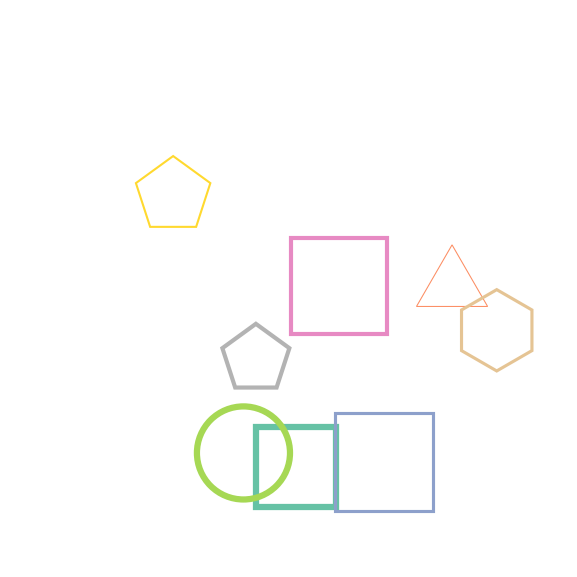[{"shape": "square", "thickness": 3, "radius": 0.35, "center": [0.513, 0.19]}, {"shape": "triangle", "thickness": 0.5, "radius": 0.36, "center": [0.783, 0.504]}, {"shape": "square", "thickness": 1.5, "radius": 0.43, "center": [0.665, 0.199]}, {"shape": "square", "thickness": 2, "radius": 0.42, "center": [0.587, 0.504]}, {"shape": "circle", "thickness": 3, "radius": 0.4, "center": [0.422, 0.215]}, {"shape": "pentagon", "thickness": 1, "radius": 0.34, "center": [0.3, 0.661]}, {"shape": "hexagon", "thickness": 1.5, "radius": 0.35, "center": [0.86, 0.427]}, {"shape": "pentagon", "thickness": 2, "radius": 0.3, "center": [0.443, 0.377]}]